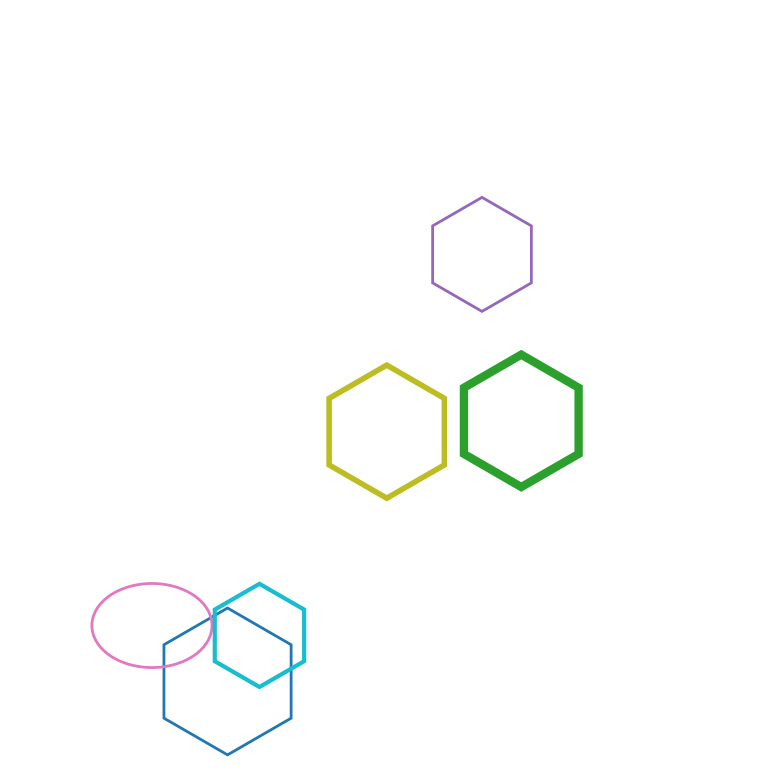[{"shape": "hexagon", "thickness": 1, "radius": 0.48, "center": [0.296, 0.115]}, {"shape": "hexagon", "thickness": 3, "radius": 0.43, "center": [0.677, 0.453]}, {"shape": "hexagon", "thickness": 1, "radius": 0.37, "center": [0.626, 0.67]}, {"shape": "oval", "thickness": 1, "radius": 0.39, "center": [0.197, 0.188]}, {"shape": "hexagon", "thickness": 2, "radius": 0.43, "center": [0.502, 0.439]}, {"shape": "hexagon", "thickness": 1.5, "radius": 0.34, "center": [0.337, 0.175]}]